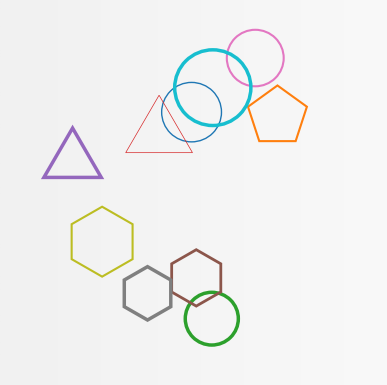[{"shape": "circle", "thickness": 1, "radius": 0.39, "center": [0.494, 0.709]}, {"shape": "pentagon", "thickness": 1.5, "radius": 0.4, "center": [0.716, 0.698]}, {"shape": "circle", "thickness": 2.5, "radius": 0.34, "center": [0.547, 0.172]}, {"shape": "triangle", "thickness": 0.5, "radius": 0.5, "center": [0.411, 0.653]}, {"shape": "triangle", "thickness": 2.5, "radius": 0.43, "center": [0.187, 0.582]}, {"shape": "hexagon", "thickness": 2, "radius": 0.37, "center": [0.506, 0.278]}, {"shape": "circle", "thickness": 1.5, "radius": 0.37, "center": [0.659, 0.849]}, {"shape": "hexagon", "thickness": 2.5, "radius": 0.35, "center": [0.381, 0.238]}, {"shape": "hexagon", "thickness": 1.5, "radius": 0.45, "center": [0.264, 0.372]}, {"shape": "circle", "thickness": 2.5, "radius": 0.49, "center": [0.549, 0.772]}]